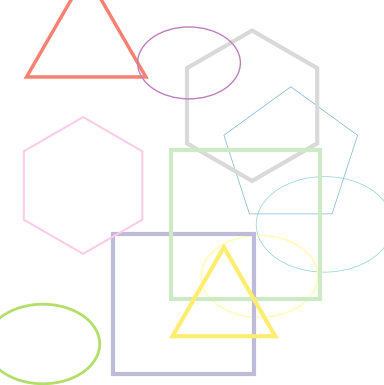[{"shape": "oval", "thickness": 0.5, "radius": 0.89, "center": [0.843, 0.417]}, {"shape": "oval", "thickness": 1, "radius": 0.76, "center": [0.674, 0.282]}, {"shape": "square", "thickness": 3, "radius": 0.91, "center": [0.476, 0.21]}, {"shape": "triangle", "thickness": 2.5, "radius": 0.89, "center": [0.224, 0.89]}, {"shape": "pentagon", "thickness": 0.5, "radius": 0.91, "center": [0.755, 0.592]}, {"shape": "oval", "thickness": 2, "radius": 0.74, "center": [0.111, 0.107]}, {"shape": "hexagon", "thickness": 1.5, "radius": 0.89, "center": [0.216, 0.518]}, {"shape": "hexagon", "thickness": 3, "radius": 0.98, "center": [0.655, 0.725]}, {"shape": "oval", "thickness": 1, "radius": 0.67, "center": [0.491, 0.837]}, {"shape": "square", "thickness": 3, "radius": 0.97, "center": [0.638, 0.416]}, {"shape": "triangle", "thickness": 3, "radius": 0.77, "center": [0.582, 0.204]}]